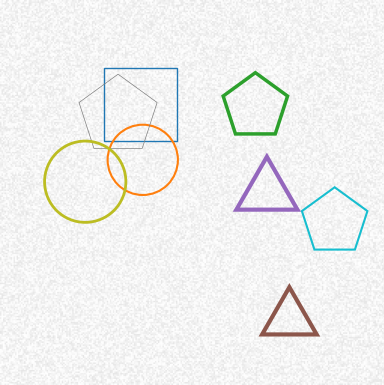[{"shape": "square", "thickness": 1, "radius": 0.47, "center": [0.366, 0.729]}, {"shape": "circle", "thickness": 1.5, "radius": 0.46, "center": [0.371, 0.585]}, {"shape": "pentagon", "thickness": 2.5, "radius": 0.44, "center": [0.663, 0.723]}, {"shape": "triangle", "thickness": 3, "radius": 0.46, "center": [0.693, 0.501]}, {"shape": "triangle", "thickness": 3, "radius": 0.41, "center": [0.752, 0.172]}, {"shape": "pentagon", "thickness": 0.5, "radius": 0.53, "center": [0.307, 0.701]}, {"shape": "circle", "thickness": 2, "radius": 0.53, "center": [0.221, 0.528]}, {"shape": "pentagon", "thickness": 1.5, "radius": 0.45, "center": [0.869, 0.424]}]